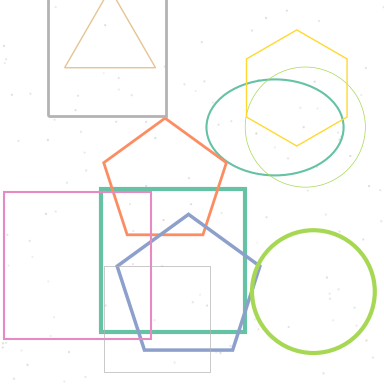[{"shape": "square", "thickness": 3, "radius": 0.93, "center": [0.449, 0.323]}, {"shape": "oval", "thickness": 1.5, "radius": 0.89, "center": [0.714, 0.669]}, {"shape": "pentagon", "thickness": 2, "radius": 0.84, "center": [0.429, 0.526]}, {"shape": "pentagon", "thickness": 2.5, "radius": 0.97, "center": [0.49, 0.248]}, {"shape": "square", "thickness": 1.5, "radius": 0.95, "center": [0.202, 0.31]}, {"shape": "circle", "thickness": 3, "radius": 0.8, "center": [0.814, 0.243]}, {"shape": "circle", "thickness": 0.5, "radius": 0.78, "center": [0.793, 0.67]}, {"shape": "hexagon", "thickness": 1, "radius": 0.75, "center": [0.771, 0.772]}, {"shape": "triangle", "thickness": 1, "radius": 0.68, "center": [0.286, 0.892]}, {"shape": "square", "thickness": 2, "radius": 0.77, "center": [0.279, 0.851]}, {"shape": "square", "thickness": 0.5, "radius": 0.69, "center": [0.408, 0.171]}]